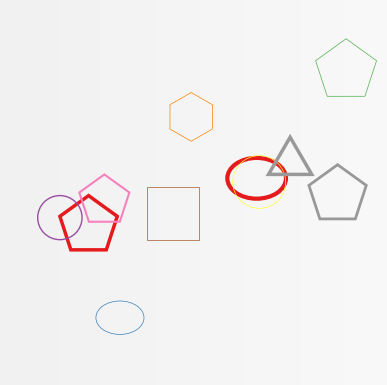[{"shape": "pentagon", "thickness": 2.5, "radius": 0.39, "center": [0.229, 0.414]}, {"shape": "oval", "thickness": 3, "radius": 0.38, "center": [0.662, 0.537]}, {"shape": "oval", "thickness": 0.5, "radius": 0.31, "center": [0.31, 0.175]}, {"shape": "pentagon", "thickness": 0.5, "radius": 0.41, "center": [0.893, 0.817]}, {"shape": "circle", "thickness": 1, "radius": 0.29, "center": [0.155, 0.435]}, {"shape": "hexagon", "thickness": 0.5, "radius": 0.32, "center": [0.493, 0.696]}, {"shape": "circle", "thickness": 0.5, "radius": 0.34, "center": [0.669, 0.527]}, {"shape": "square", "thickness": 0.5, "radius": 0.34, "center": [0.446, 0.446]}, {"shape": "pentagon", "thickness": 1.5, "radius": 0.34, "center": [0.269, 0.479]}, {"shape": "triangle", "thickness": 2.5, "radius": 0.32, "center": [0.749, 0.579]}, {"shape": "pentagon", "thickness": 2, "radius": 0.39, "center": [0.871, 0.494]}]